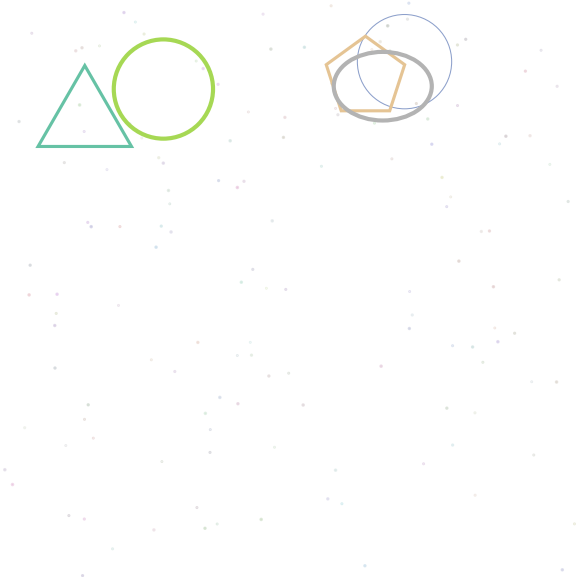[{"shape": "triangle", "thickness": 1.5, "radius": 0.47, "center": [0.147, 0.792]}, {"shape": "circle", "thickness": 0.5, "radius": 0.41, "center": [0.7, 0.892]}, {"shape": "circle", "thickness": 2, "radius": 0.43, "center": [0.283, 0.845]}, {"shape": "pentagon", "thickness": 1.5, "radius": 0.36, "center": [0.633, 0.865]}, {"shape": "oval", "thickness": 2, "radius": 0.42, "center": [0.663, 0.85]}]